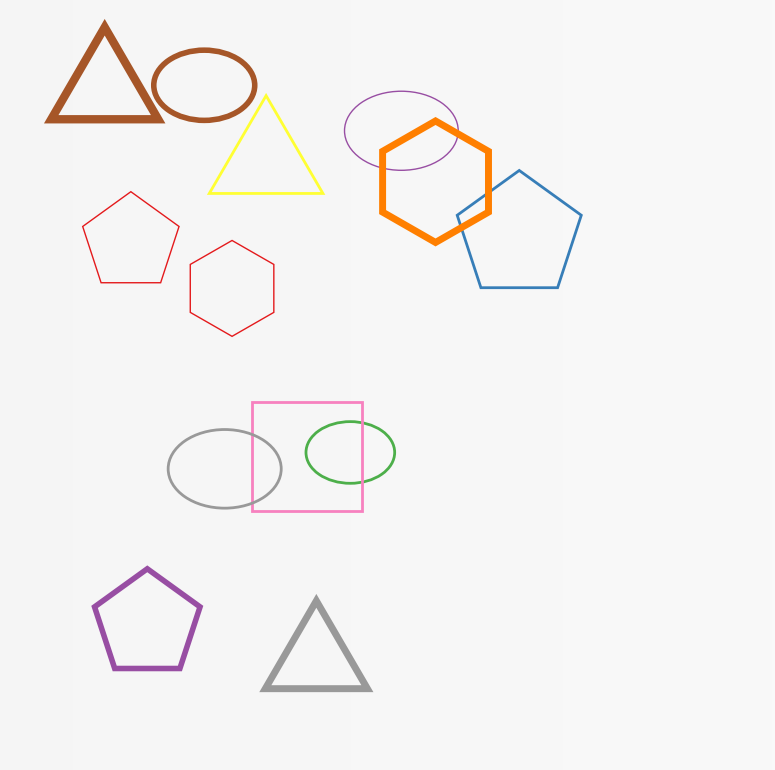[{"shape": "pentagon", "thickness": 0.5, "radius": 0.33, "center": [0.169, 0.686]}, {"shape": "hexagon", "thickness": 0.5, "radius": 0.31, "center": [0.299, 0.625]}, {"shape": "pentagon", "thickness": 1, "radius": 0.42, "center": [0.67, 0.694]}, {"shape": "oval", "thickness": 1, "radius": 0.29, "center": [0.452, 0.412]}, {"shape": "pentagon", "thickness": 2, "radius": 0.36, "center": [0.19, 0.19]}, {"shape": "oval", "thickness": 0.5, "radius": 0.37, "center": [0.518, 0.83]}, {"shape": "hexagon", "thickness": 2.5, "radius": 0.39, "center": [0.562, 0.764]}, {"shape": "triangle", "thickness": 1, "radius": 0.42, "center": [0.343, 0.791]}, {"shape": "triangle", "thickness": 3, "radius": 0.4, "center": [0.135, 0.885]}, {"shape": "oval", "thickness": 2, "radius": 0.33, "center": [0.264, 0.889]}, {"shape": "square", "thickness": 1, "radius": 0.35, "center": [0.396, 0.407]}, {"shape": "oval", "thickness": 1, "radius": 0.36, "center": [0.29, 0.391]}, {"shape": "triangle", "thickness": 2.5, "radius": 0.38, "center": [0.408, 0.144]}]